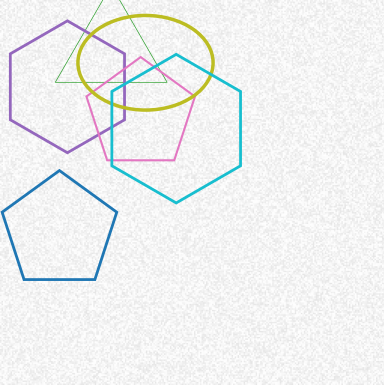[{"shape": "pentagon", "thickness": 2, "radius": 0.78, "center": [0.154, 0.4]}, {"shape": "triangle", "thickness": 0.5, "radius": 0.84, "center": [0.289, 0.87]}, {"shape": "hexagon", "thickness": 2, "radius": 0.86, "center": [0.175, 0.775]}, {"shape": "pentagon", "thickness": 1.5, "radius": 0.74, "center": [0.365, 0.704]}, {"shape": "oval", "thickness": 2.5, "radius": 0.88, "center": [0.378, 0.837]}, {"shape": "hexagon", "thickness": 2, "radius": 0.96, "center": [0.458, 0.666]}]